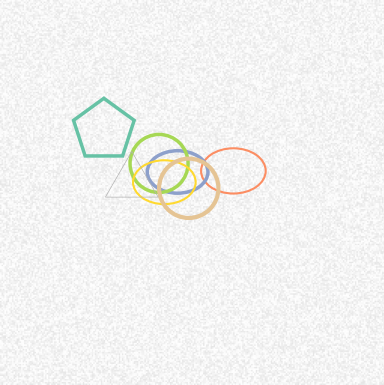[{"shape": "pentagon", "thickness": 2.5, "radius": 0.41, "center": [0.27, 0.662]}, {"shape": "oval", "thickness": 1.5, "radius": 0.42, "center": [0.606, 0.556]}, {"shape": "oval", "thickness": 2.5, "radius": 0.39, "center": [0.461, 0.553]}, {"shape": "circle", "thickness": 2.5, "radius": 0.38, "center": [0.413, 0.575]}, {"shape": "oval", "thickness": 1.5, "radius": 0.41, "center": [0.427, 0.527]}, {"shape": "circle", "thickness": 3, "radius": 0.39, "center": [0.49, 0.511]}, {"shape": "triangle", "thickness": 0.5, "radius": 0.4, "center": [0.342, 0.528]}]